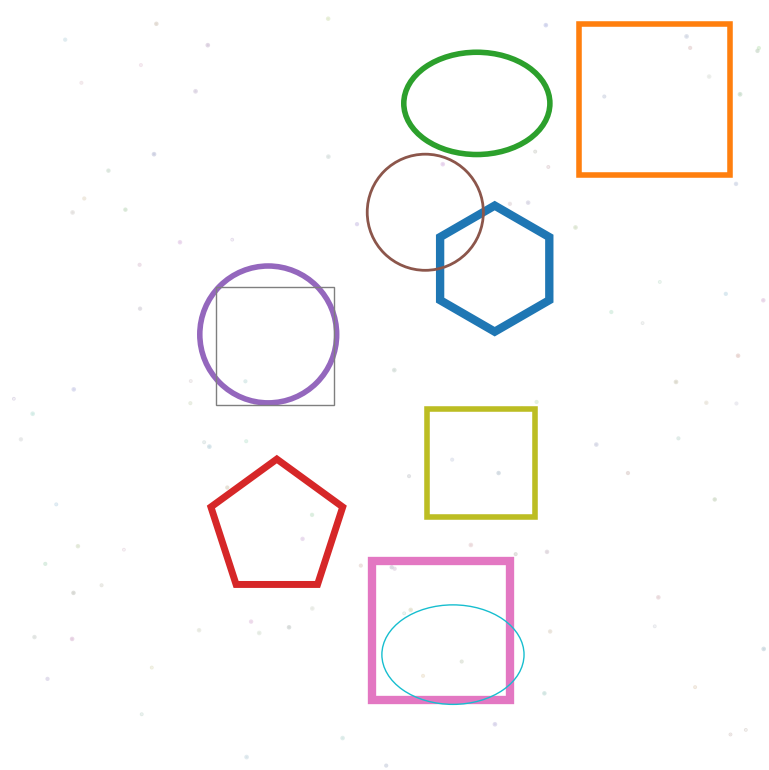[{"shape": "hexagon", "thickness": 3, "radius": 0.41, "center": [0.642, 0.651]}, {"shape": "square", "thickness": 2, "radius": 0.49, "center": [0.85, 0.871]}, {"shape": "oval", "thickness": 2, "radius": 0.47, "center": [0.619, 0.866]}, {"shape": "pentagon", "thickness": 2.5, "radius": 0.45, "center": [0.36, 0.314]}, {"shape": "circle", "thickness": 2, "radius": 0.44, "center": [0.348, 0.566]}, {"shape": "circle", "thickness": 1, "radius": 0.38, "center": [0.552, 0.724]}, {"shape": "square", "thickness": 3, "radius": 0.45, "center": [0.573, 0.182]}, {"shape": "square", "thickness": 0.5, "radius": 0.39, "center": [0.357, 0.55]}, {"shape": "square", "thickness": 2, "radius": 0.35, "center": [0.625, 0.399]}, {"shape": "oval", "thickness": 0.5, "radius": 0.46, "center": [0.588, 0.15]}]